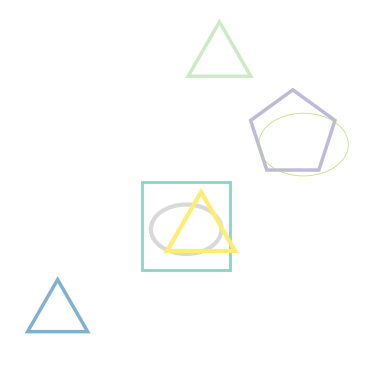[{"shape": "square", "thickness": 2, "radius": 0.58, "center": [0.484, 0.413]}, {"shape": "pentagon", "thickness": 2.5, "radius": 0.58, "center": [0.761, 0.652]}, {"shape": "triangle", "thickness": 2.5, "radius": 0.45, "center": [0.15, 0.184]}, {"shape": "oval", "thickness": 0.5, "radius": 0.58, "center": [0.788, 0.624]}, {"shape": "oval", "thickness": 3, "radius": 0.46, "center": [0.484, 0.405]}, {"shape": "triangle", "thickness": 2.5, "radius": 0.47, "center": [0.57, 0.849]}, {"shape": "triangle", "thickness": 3, "radius": 0.51, "center": [0.522, 0.399]}]